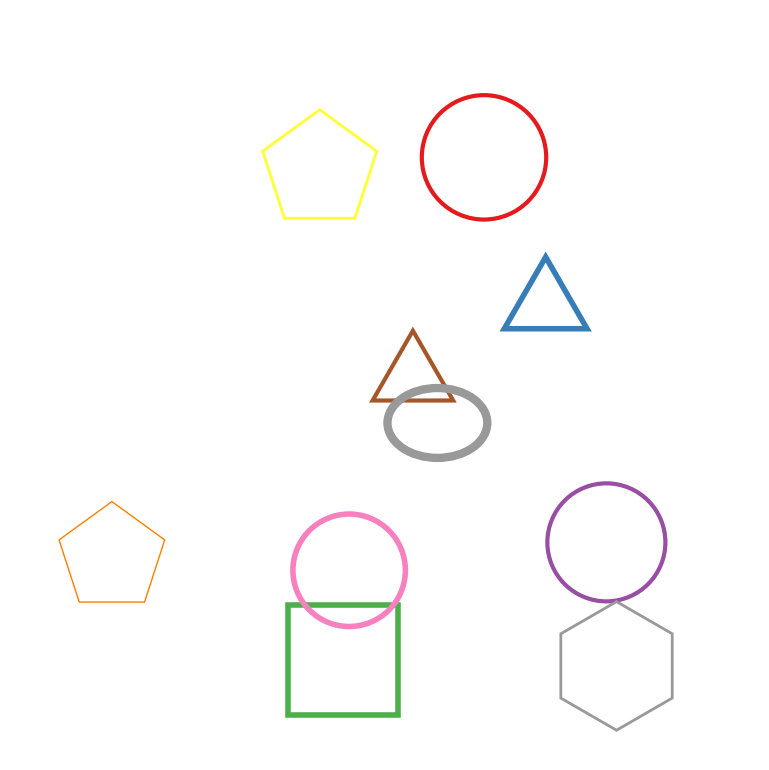[{"shape": "circle", "thickness": 1.5, "radius": 0.4, "center": [0.629, 0.796]}, {"shape": "triangle", "thickness": 2, "radius": 0.31, "center": [0.709, 0.604]}, {"shape": "square", "thickness": 2, "radius": 0.36, "center": [0.445, 0.143]}, {"shape": "circle", "thickness": 1.5, "radius": 0.38, "center": [0.787, 0.296]}, {"shape": "pentagon", "thickness": 0.5, "radius": 0.36, "center": [0.145, 0.276]}, {"shape": "pentagon", "thickness": 1, "radius": 0.39, "center": [0.415, 0.78]}, {"shape": "triangle", "thickness": 1.5, "radius": 0.3, "center": [0.536, 0.51]}, {"shape": "circle", "thickness": 2, "radius": 0.37, "center": [0.453, 0.259]}, {"shape": "oval", "thickness": 3, "radius": 0.32, "center": [0.568, 0.451]}, {"shape": "hexagon", "thickness": 1, "radius": 0.42, "center": [0.801, 0.135]}]